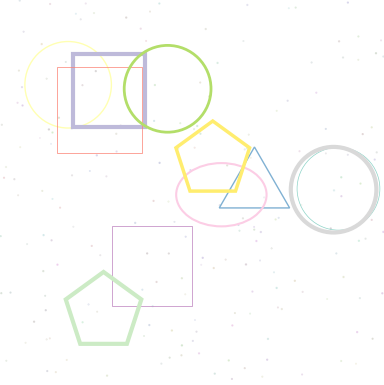[{"shape": "circle", "thickness": 0.5, "radius": 0.54, "center": [0.879, 0.51]}, {"shape": "circle", "thickness": 1, "radius": 0.56, "center": [0.177, 0.78]}, {"shape": "square", "thickness": 3, "radius": 0.47, "center": [0.284, 0.765]}, {"shape": "square", "thickness": 0.5, "radius": 0.55, "center": [0.258, 0.714]}, {"shape": "triangle", "thickness": 1, "radius": 0.53, "center": [0.661, 0.513]}, {"shape": "circle", "thickness": 2, "radius": 0.56, "center": [0.435, 0.769]}, {"shape": "oval", "thickness": 1.5, "radius": 0.59, "center": [0.575, 0.494]}, {"shape": "circle", "thickness": 3, "radius": 0.56, "center": [0.867, 0.507]}, {"shape": "square", "thickness": 0.5, "radius": 0.52, "center": [0.394, 0.31]}, {"shape": "pentagon", "thickness": 3, "radius": 0.52, "center": [0.269, 0.19]}, {"shape": "pentagon", "thickness": 2.5, "radius": 0.5, "center": [0.553, 0.585]}]